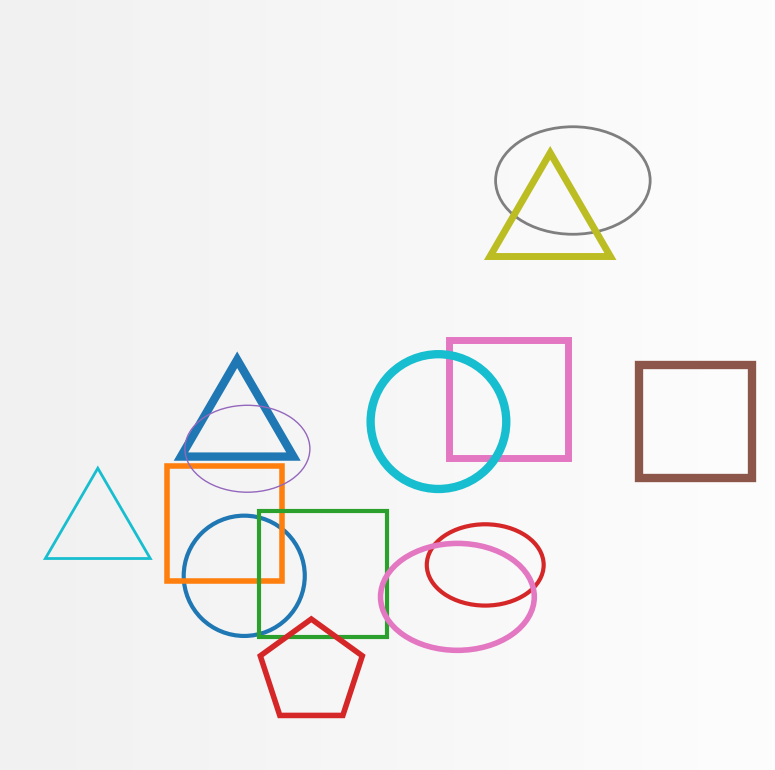[{"shape": "circle", "thickness": 1.5, "radius": 0.39, "center": [0.315, 0.252]}, {"shape": "triangle", "thickness": 3, "radius": 0.42, "center": [0.306, 0.449]}, {"shape": "square", "thickness": 2, "radius": 0.37, "center": [0.29, 0.32]}, {"shape": "square", "thickness": 1.5, "radius": 0.41, "center": [0.417, 0.254]}, {"shape": "oval", "thickness": 1.5, "radius": 0.38, "center": [0.626, 0.266]}, {"shape": "pentagon", "thickness": 2, "radius": 0.35, "center": [0.402, 0.127]}, {"shape": "oval", "thickness": 0.5, "radius": 0.4, "center": [0.319, 0.417]}, {"shape": "square", "thickness": 3, "radius": 0.37, "center": [0.898, 0.453]}, {"shape": "oval", "thickness": 2, "radius": 0.5, "center": [0.59, 0.225]}, {"shape": "square", "thickness": 2.5, "radius": 0.38, "center": [0.656, 0.482]}, {"shape": "oval", "thickness": 1, "radius": 0.5, "center": [0.739, 0.766]}, {"shape": "triangle", "thickness": 2.5, "radius": 0.45, "center": [0.71, 0.712]}, {"shape": "circle", "thickness": 3, "radius": 0.44, "center": [0.566, 0.452]}, {"shape": "triangle", "thickness": 1, "radius": 0.39, "center": [0.126, 0.314]}]